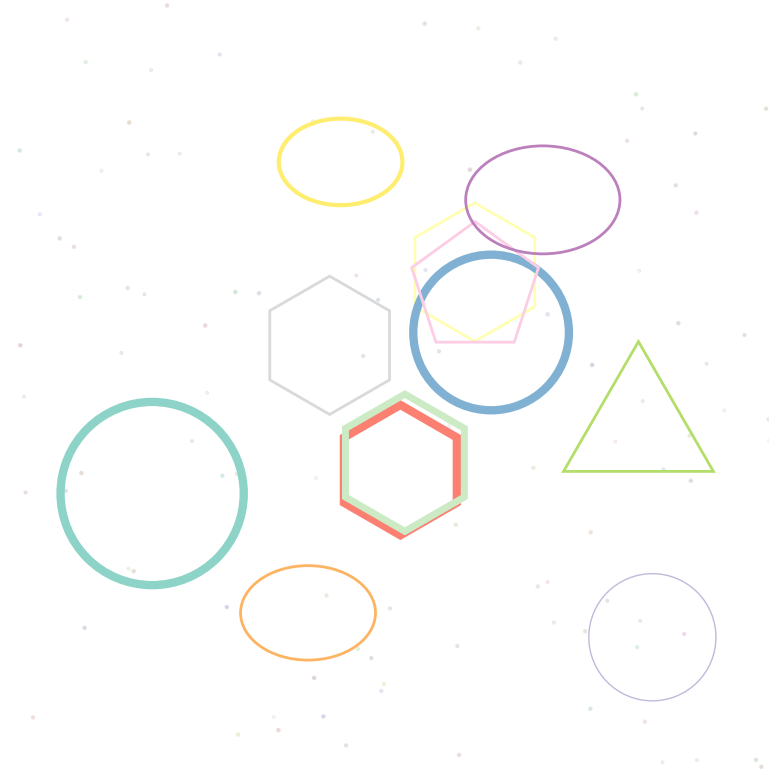[{"shape": "circle", "thickness": 3, "radius": 0.59, "center": [0.198, 0.359]}, {"shape": "hexagon", "thickness": 1, "radius": 0.45, "center": [0.617, 0.647]}, {"shape": "circle", "thickness": 0.5, "radius": 0.41, "center": [0.847, 0.172]}, {"shape": "hexagon", "thickness": 3, "radius": 0.42, "center": [0.52, 0.39]}, {"shape": "circle", "thickness": 3, "radius": 0.51, "center": [0.638, 0.568]}, {"shape": "oval", "thickness": 1, "radius": 0.44, "center": [0.4, 0.204]}, {"shape": "triangle", "thickness": 1, "radius": 0.56, "center": [0.829, 0.444]}, {"shape": "pentagon", "thickness": 1, "radius": 0.43, "center": [0.617, 0.626]}, {"shape": "hexagon", "thickness": 1, "radius": 0.45, "center": [0.428, 0.552]}, {"shape": "oval", "thickness": 1, "radius": 0.5, "center": [0.705, 0.74]}, {"shape": "hexagon", "thickness": 2.5, "radius": 0.45, "center": [0.526, 0.399]}, {"shape": "oval", "thickness": 1.5, "radius": 0.4, "center": [0.442, 0.79]}]